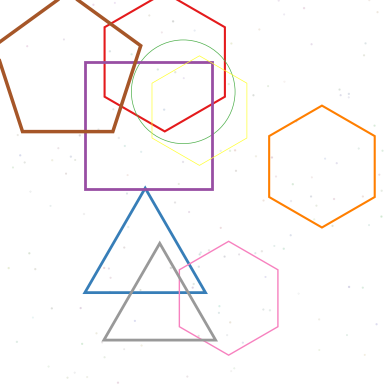[{"shape": "hexagon", "thickness": 1.5, "radius": 0.9, "center": [0.428, 0.839]}, {"shape": "triangle", "thickness": 2, "radius": 0.9, "center": [0.377, 0.33]}, {"shape": "circle", "thickness": 0.5, "radius": 0.67, "center": [0.476, 0.762]}, {"shape": "square", "thickness": 2, "radius": 0.83, "center": [0.386, 0.674]}, {"shape": "hexagon", "thickness": 1.5, "radius": 0.79, "center": [0.836, 0.567]}, {"shape": "hexagon", "thickness": 0.5, "radius": 0.71, "center": [0.518, 0.713]}, {"shape": "pentagon", "thickness": 2.5, "radius": 1.0, "center": [0.176, 0.82]}, {"shape": "hexagon", "thickness": 1, "radius": 0.74, "center": [0.594, 0.225]}, {"shape": "triangle", "thickness": 2, "radius": 0.84, "center": [0.415, 0.2]}]